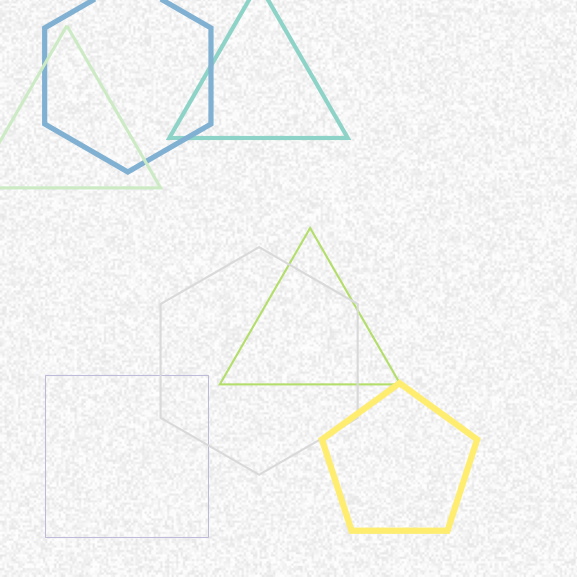[{"shape": "triangle", "thickness": 2, "radius": 0.89, "center": [0.448, 0.849]}, {"shape": "square", "thickness": 0.5, "radius": 0.7, "center": [0.219, 0.21]}, {"shape": "hexagon", "thickness": 2.5, "radius": 0.83, "center": [0.221, 0.868]}, {"shape": "triangle", "thickness": 1, "radius": 0.9, "center": [0.537, 0.424]}, {"shape": "hexagon", "thickness": 1, "radius": 0.99, "center": [0.449, 0.374]}, {"shape": "triangle", "thickness": 1.5, "radius": 0.94, "center": [0.116, 0.767]}, {"shape": "pentagon", "thickness": 3, "radius": 0.71, "center": [0.692, 0.194]}]